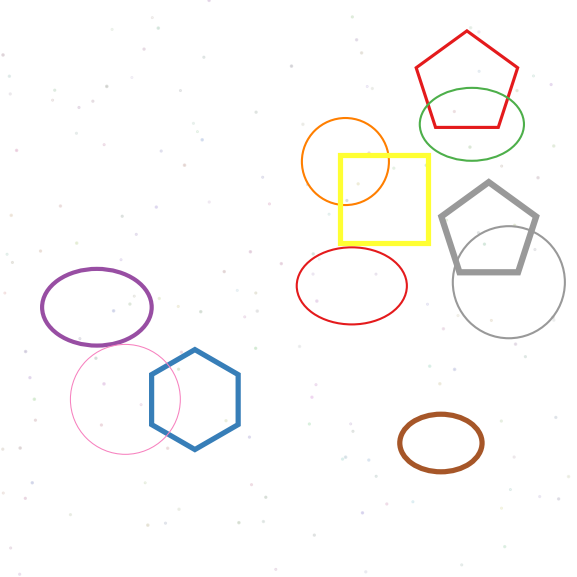[{"shape": "pentagon", "thickness": 1.5, "radius": 0.46, "center": [0.809, 0.853]}, {"shape": "oval", "thickness": 1, "radius": 0.48, "center": [0.609, 0.504]}, {"shape": "hexagon", "thickness": 2.5, "radius": 0.43, "center": [0.337, 0.307]}, {"shape": "oval", "thickness": 1, "radius": 0.45, "center": [0.817, 0.784]}, {"shape": "oval", "thickness": 2, "radius": 0.47, "center": [0.168, 0.467]}, {"shape": "circle", "thickness": 1, "radius": 0.38, "center": [0.598, 0.719]}, {"shape": "square", "thickness": 2.5, "radius": 0.38, "center": [0.664, 0.654]}, {"shape": "oval", "thickness": 2.5, "radius": 0.36, "center": [0.764, 0.232]}, {"shape": "circle", "thickness": 0.5, "radius": 0.48, "center": [0.217, 0.308]}, {"shape": "pentagon", "thickness": 3, "radius": 0.43, "center": [0.846, 0.597]}, {"shape": "circle", "thickness": 1, "radius": 0.49, "center": [0.881, 0.51]}]